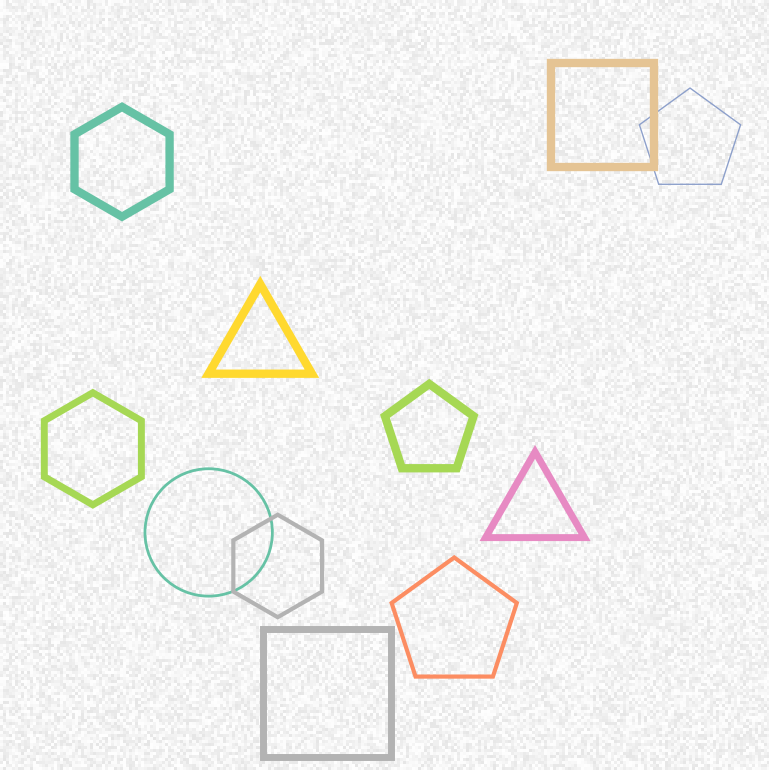[{"shape": "circle", "thickness": 1, "radius": 0.41, "center": [0.271, 0.309]}, {"shape": "hexagon", "thickness": 3, "radius": 0.36, "center": [0.158, 0.79]}, {"shape": "pentagon", "thickness": 1.5, "radius": 0.43, "center": [0.59, 0.19]}, {"shape": "pentagon", "thickness": 0.5, "radius": 0.35, "center": [0.896, 0.817]}, {"shape": "triangle", "thickness": 2.5, "radius": 0.37, "center": [0.695, 0.339]}, {"shape": "pentagon", "thickness": 3, "radius": 0.3, "center": [0.557, 0.441]}, {"shape": "hexagon", "thickness": 2.5, "radius": 0.36, "center": [0.121, 0.417]}, {"shape": "triangle", "thickness": 3, "radius": 0.39, "center": [0.338, 0.553]}, {"shape": "square", "thickness": 3, "radius": 0.34, "center": [0.783, 0.851]}, {"shape": "hexagon", "thickness": 1.5, "radius": 0.33, "center": [0.361, 0.265]}, {"shape": "square", "thickness": 2.5, "radius": 0.42, "center": [0.425, 0.1]}]